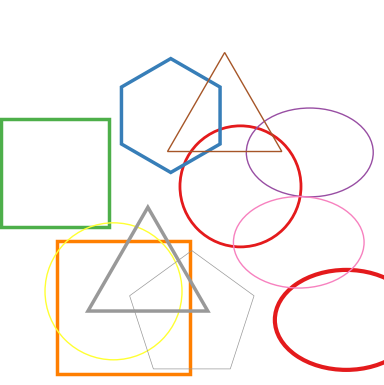[{"shape": "circle", "thickness": 2, "radius": 0.79, "center": [0.625, 0.516]}, {"shape": "oval", "thickness": 3, "radius": 0.93, "center": [0.899, 0.169]}, {"shape": "hexagon", "thickness": 2.5, "radius": 0.74, "center": [0.444, 0.7]}, {"shape": "square", "thickness": 2.5, "radius": 0.7, "center": [0.143, 0.55]}, {"shape": "oval", "thickness": 1, "radius": 0.82, "center": [0.805, 0.604]}, {"shape": "square", "thickness": 2.5, "radius": 0.86, "center": [0.32, 0.203]}, {"shape": "circle", "thickness": 1, "radius": 0.89, "center": [0.295, 0.243]}, {"shape": "triangle", "thickness": 1, "radius": 0.86, "center": [0.584, 0.692]}, {"shape": "oval", "thickness": 1, "radius": 0.85, "center": [0.776, 0.371]}, {"shape": "triangle", "thickness": 2.5, "radius": 0.9, "center": [0.384, 0.282]}, {"shape": "pentagon", "thickness": 0.5, "radius": 0.85, "center": [0.498, 0.179]}]